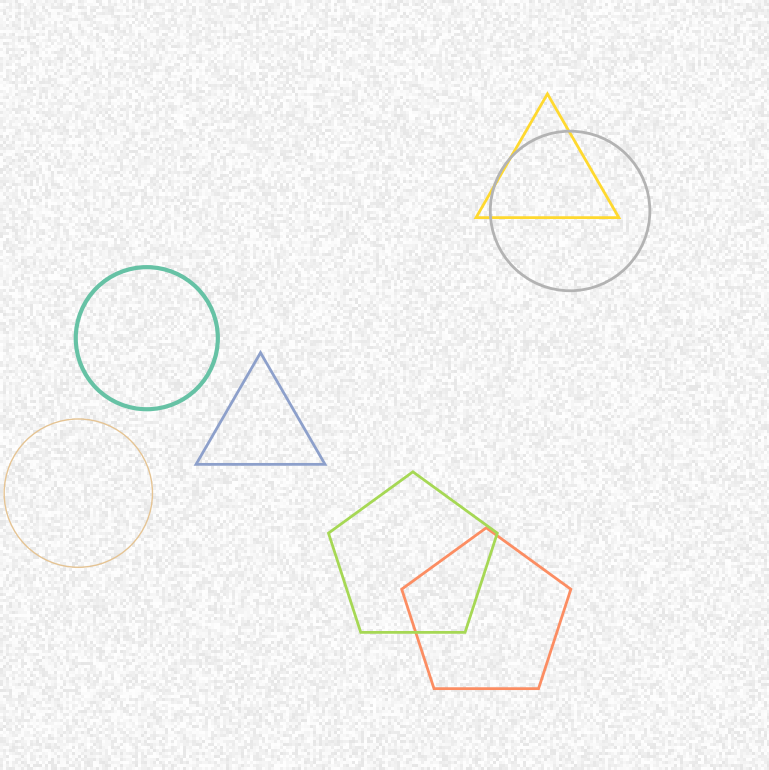[{"shape": "circle", "thickness": 1.5, "radius": 0.46, "center": [0.191, 0.561]}, {"shape": "pentagon", "thickness": 1, "radius": 0.58, "center": [0.632, 0.199]}, {"shape": "triangle", "thickness": 1, "radius": 0.48, "center": [0.338, 0.445]}, {"shape": "pentagon", "thickness": 1, "radius": 0.58, "center": [0.536, 0.272]}, {"shape": "triangle", "thickness": 1, "radius": 0.54, "center": [0.711, 0.771]}, {"shape": "circle", "thickness": 0.5, "radius": 0.48, "center": [0.102, 0.36]}, {"shape": "circle", "thickness": 1, "radius": 0.52, "center": [0.74, 0.726]}]